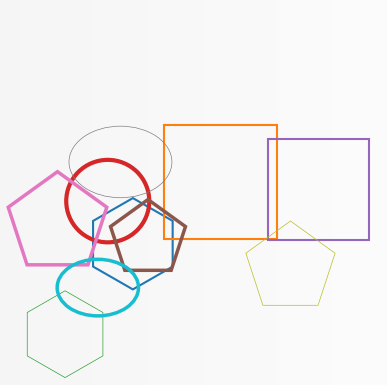[{"shape": "hexagon", "thickness": 1.5, "radius": 0.59, "center": [0.343, 0.367]}, {"shape": "square", "thickness": 1.5, "radius": 0.74, "center": [0.569, 0.527]}, {"shape": "hexagon", "thickness": 0.5, "radius": 0.56, "center": [0.168, 0.132]}, {"shape": "circle", "thickness": 3, "radius": 0.54, "center": [0.278, 0.478]}, {"shape": "square", "thickness": 1.5, "radius": 0.66, "center": [0.822, 0.507]}, {"shape": "pentagon", "thickness": 2.5, "radius": 0.51, "center": [0.382, 0.38]}, {"shape": "pentagon", "thickness": 2.5, "radius": 0.67, "center": [0.148, 0.42]}, {"shape": "oval", "thickness": 0.5, "radius": 0.66, "center": [0.311, 0.579]}, {"shape": "pentagon", "thickness": 0.5, "radius": 0.61, "center": [0.75, 0.305]}, {"shape": "oval", "thickness": 2.5, "radius": 0.52, "center": [0.252, 0.253]}]